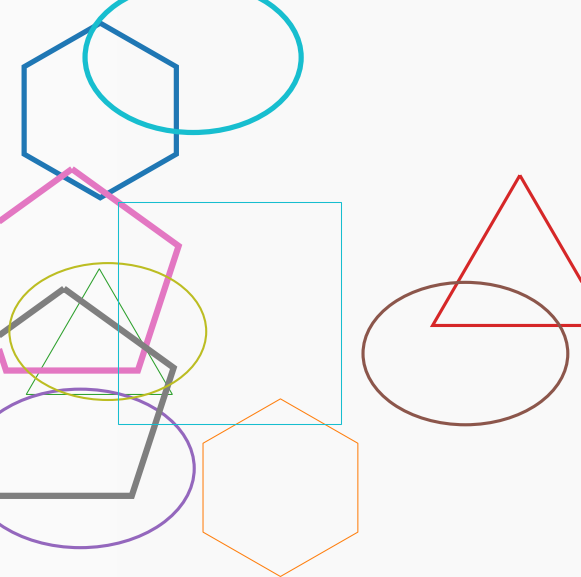[{"shape": "hexagon", "thickness": 2.5, "radius": 0.76, "center": [0.172, 0.808]}, {"shape": "hexagon", "thickness": 0.5, "radius": 0.77, "center": [0.482, 0.155]}, {"shape": "triangle", "thickness": 0.5, "radius": 0.73, "center": [0.171, 0.389]}, {"shape": "triangle", "thickness": 1.5, "radius": 0.87, "center": [0.894, 0.522]}, {"shape": "oval", "thickness": 1.5, "radius": 0.98, "center": [0.138, 0.188]}, {"shape": "oval", "thickness": 1.5, "radius": 0.88, "center": [0.801, 0.387]}, {"shape": "pentagon", "thickness": 3, "radius": 0.96, "center": [0.124, 0.514]}, {"shape": "pentagon", "thickness": 3, "radius": 0.99, "center": [0.11, 0.301]}, {"shape": "oval", "thickness": 1, "radius": 0.85, "center": [0.185, 0.425]}, {"shape": "square", "thickness": 0.5, "radius": 0.96, "center": [0.395, 0.457]}, {"shape": "oval", "thickness": 2.5, "radius": 0.93, "center": [0.332, 0.9]}]